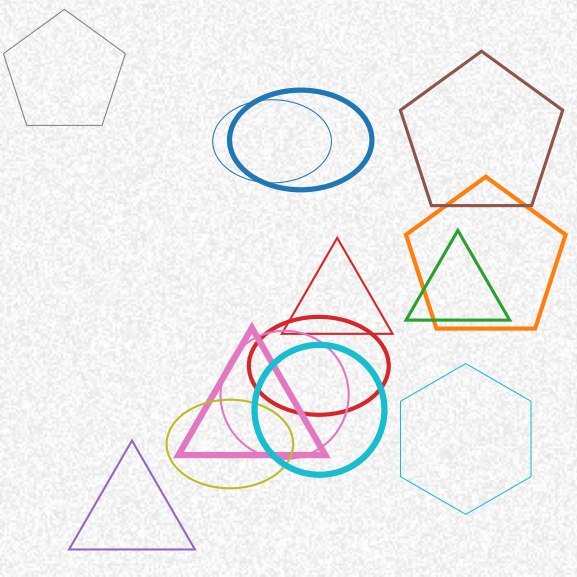[{"shape": "oval", "thickness": 2.5, "radius": 0.62, "center": [0.521, 0.757]}, {"shape": "oval", "thickness": 0.5, "radius": 0.51, "center": [0.471, 0.754]}, {"shape": "pentagon", "thickness": 2, "radius": 0.73, "center": [0.841, 0.548]}, {"shape": "triangle", "thickness": 1.5, "radius": 0.52, "center": [0.793, 0.497]}, {"shape": "triangle", "thickness": 1, "radius": 0.55, "center": [0.584, 0.476]}, {"shape": "oval", "thickness": 2, "radius": 0.61, "center": [0.552, 0.366]}, {"shape": "triangle", "thickness": 1, "radius": 0.63, "center": [0.229, 0.111]}, {"shape": "pentagon", "thickness": 1.5, "radius": 0.74, "center": [0.834, 0.763]}, {"shape": "circle", "thickness": 1, "radius": 0.55, "center": [0.493, 0.315]}, {"shape": "triangle", "thickness": 3, "radius": 0.73, "center": [0.436, 0.285]}, {"shape": "pentagon", "thickness": 0.5, "radius": 0.56, "center": [0.112, 0.872]}, {"shape": "oval", "thickness": 1, "radius": 0.55, "center": [0.398, 0.23]}, {"shape": "hexagon", "thickness": 0.5, "radius": 0.65, "center": [0.807, 0.239]}, {"shape": "circle", "thickness": 3, "radius": 0.56, "center": [0.553, 0.29]}]